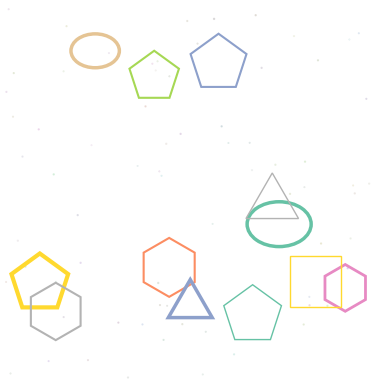[{"shape": "oval", "thickness": 2.5, "radius": 0.42, "center": [0.725, 0.418]}, {"shape": "pentagon", "thickness": 1, "radius": 0.39, "center": [0.656, 0.182]}, {"shape": "hexagon", "thickness": 1.5, "radius": 0.38, "center": [0.439, 0.306]}, {"shape": "pentagon", "thickness": 1.5, "radius": 0.38, "center": [0.568, 0.836]}, {"shape": "triangle", "thickness": 2.5, "radius": 0.33, "center": [0.494, 0.208]}, {"shape": "hexagon", "thickness": 2, "radius": 0.3, "center": [0.897, 0.252]}, {"shape": "pentagon", "thickness": 1.5, "radius": 0.34, "center": [0.401, 0.801]}, {"shape": "square", "thickness": 1, "radius": 0.33, "center": [0.819, 0.269]}, {"shape": "pentagon", "thickness": 3, "radius": 0.39, "center": [0.103, 0.264]}, {"shape": "oval", "thickness": 2.5, "radius": 0.31, "center": [0.247, 0.868]}, {"shape": "hexagon", "thickness": 1.5, "radius": 0.37, "center": [0.145, 0.191]}, {"shape": "triangle", "thickness": 1, "radius": 0.39, "center": [0.707, 0.472]}]